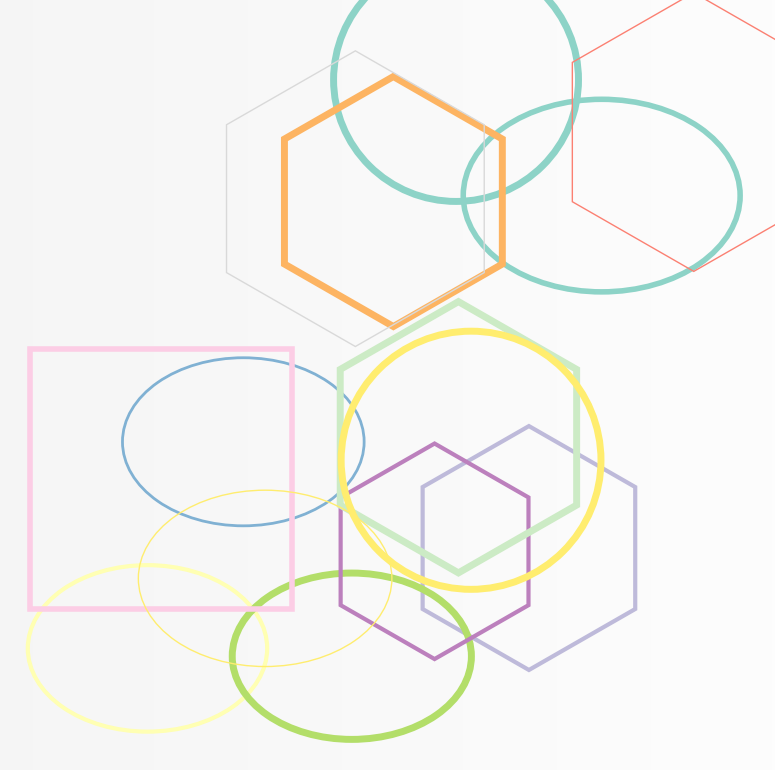[{"shape": "circle", "thickness": 2.5, "radius": 0.79, "center": [0.588, 0.896]}, {"shape": "oval", "thickness": 2, "radius": 0.89, "center": [0.776, 0.746]}, {"shape": "oval", "thickness": 1.5, "radius": 0.77, "center": [0.19, 0.158]}, {"shape": "hexagon", "thickness": 1.5, "radius": 0.79, "center": [0.682, 0.288]}, {"shape": "hexagon", "thickness": 0.5, "radius": 0.9, "center": [0.895, 0.828]}, {"shape": "oval", "thickness": 1, "radius": 0.78, "center": [0.314, 0.426]}, {"shape": "hexagon", "thickness": 2.5, "radius": 0.81, "center": [0.508, 0.738]}, {"shape": "oval", "thickness": 2.5, "radius": 0.77, "center": [0.454, 0.148]}, {"shape": "square", "thickness": 2, "radius": 0.85, "center": [0.208, 0.378]}, {"shape": "hexagon", "thickness": 0.5, "radius": 0.96, "center": [0.459, 0.742]}, {"shape": "hexagon", "thickness": 1.5, "radius": 0.7, "center": [0.561, 0.284]}, {"shape": "hexagon", "thickness": 2.5, "radius": 0.88, "center": [0.592, 0.432]}, {"shape": "oval", "thickness": 0.5, "radius": 0.82, "center": [0.342, 0.249]}, {"shape": "circle", "thickness": 2.5, "radius": 0.84, "center": [0.608, 0.402]}]